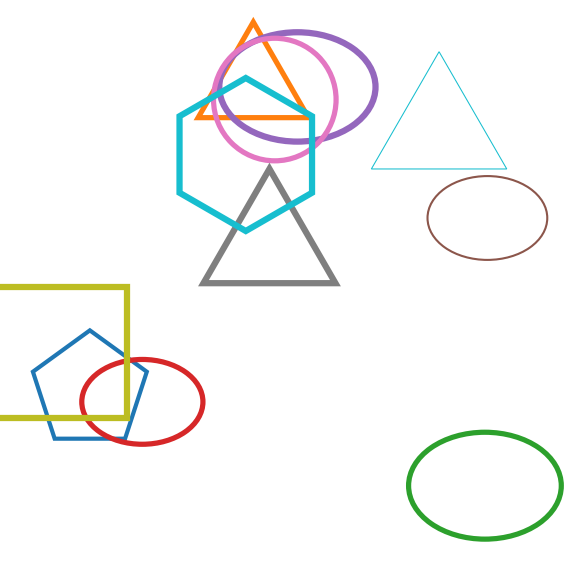[{"shape": "pentagon", "thickness": 2, "radius": 0.52, "center": [0.156, 0.323]}, {"shape": "triangle", "thickness": 2.5, "radius": 0.55, "center": [0.439, 0.851]}, {"shape": "oval", "thickness": 2.5, "radius": 0.66, "center": [0.84, 0.158]}, {"shape": "oval", "thickness": 2.5, "radius": 0.52, "center": [0.247, 0.303]}, {"shape": "oval", "thickness": 3, "radius": 0.68, "center": [0.515, 0.849]}, {"shape": "oval", "thickness": 1, "radius": 0.52, "center": [0.844, 0.622]}, {"shape": "circle", "thickness": 2.5, "radius": 0.53, "center": [0.476, 0.827]}, {"shape": "triangle", "thickness": 3, "radius": 0.66, "center": [0.467, 0.575]}, {"shape": "square", "thickness": 3, "radius": 0.57, "center": [0.106, 0.389]}, {"shape": "triangle", "thickness": 0.5, "radius": 0.68, "center": [0.76, 0.774]}, {"shape": "hexagon", "thickness": 3, "radius": 0.66, "center": [0.426, 0.732]}]